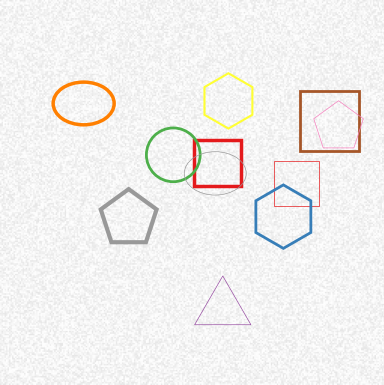[{"shape": "square", "thickness": 0.5, "radius": 0.29, "center": [0.771, 0.524]}, {"shape": "square", "thickness": 2.5, "radius": 0.3, "center": [0.565, 0.577]}, {"shape": "hexagon", "thickness": 2, "radius": 0.41, "center": [0.736, 0.437]}, {"shape": "circle", "thickness": 2, "radius": 0.35, "center": [0.45, 0.598]}, {"shape": "triangle", "thickness": 0.5, "radius": 0.42, "center": [0.579, 0.199]}, {"shape": "oval", "thickness": 2.5, "radius": 0.4, "center": [0.217, 0.731]}, {"shape": "hexagon", "thickness": 1.5, "radius": 0.36, "center": [0.593, 0.738]}, {"shape": "square", "thickness": 2, "radius": 0.39, "center": [0.856, 0.685]}, {"shape": "pentagon", "thickness": 0.5, "radius": 0.34, "center": [0.879, 0.671]}, {"shape": "pentagon", "thickness": 3, "radius": 0.38, "center": [0.334, 0.432]}, {"shape": "oval", "thickness": 0.5, "radius": 0.4, "center": [0.559, 0.55]}]